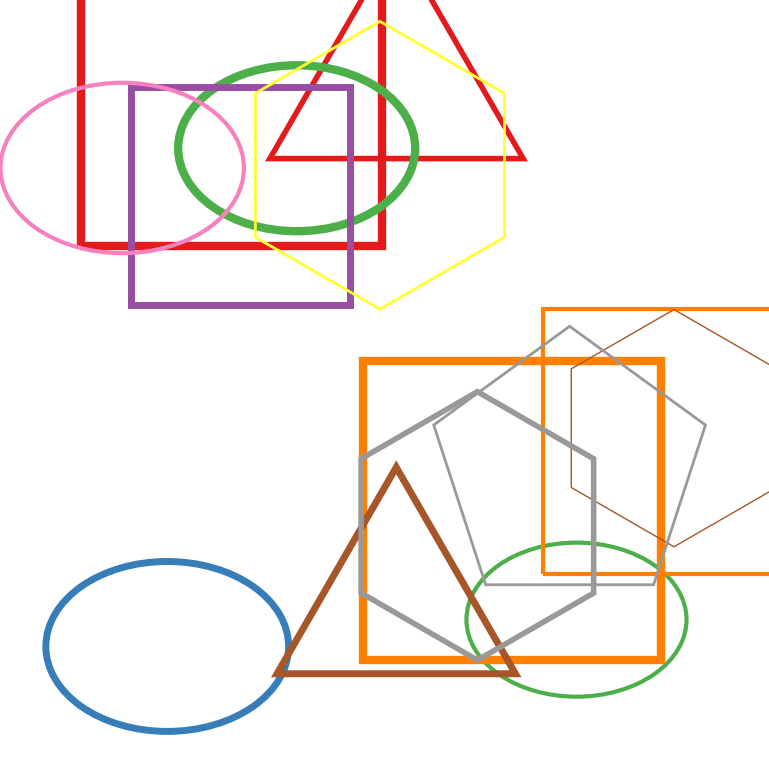[{"shape": "triangle", "thickness": 2, "radius": 0.95, "center": [0.515, 0.889]}, {"shape": "square", "thickness": 3, "radius": 0.98, "center": [0.301, 0.876]}, {"shape": "oval", "thickness": 2.5, "radius": 0.79, "center": [0.217, 0.16]}, {"shape": "oval", "thickness": 3, "radius": 0.77, "center": [0.385, 0.807]}, {"shape": "oval", "thickness": 1.5, "radius": 0.71, "center": [0.749, 0.195]}, {"shape": "square", "thickness": 2.5, "radius": 0.71, "center": [0.313, 0.746]}, {"shape": "square", "thickness": 3, "radius": 0.97, "center": [0.665, 0.337]}, {"shape": "square", "thickness": 1.5, "radius": 0.86, "center": [0.877, 0.427]}, {"shape": "hexagon", "thickness": 1, "radius": 0.93, "center": [0.493, 0.785]}, {"shape": "triangle", "thickness": 2.5, "radius": 0.89, "center": [0.515, 0.214]}, {"shape": "hexagon", "thickness": 0.5, "radius": 0.77, "center": [0.875, 0.444]}, {"shape": "oval", "thickness": 1.5, "radius": 0.79, "center": [0.159, 0.782]}, {"shape": "pentagon", "thickness": 1, "radius": 0.93, "center": [0.74, 0.391]}, {"shape": "hexagon", "thickness": 2, "radius": 0.87, "center": [0.62, 0.317]}]